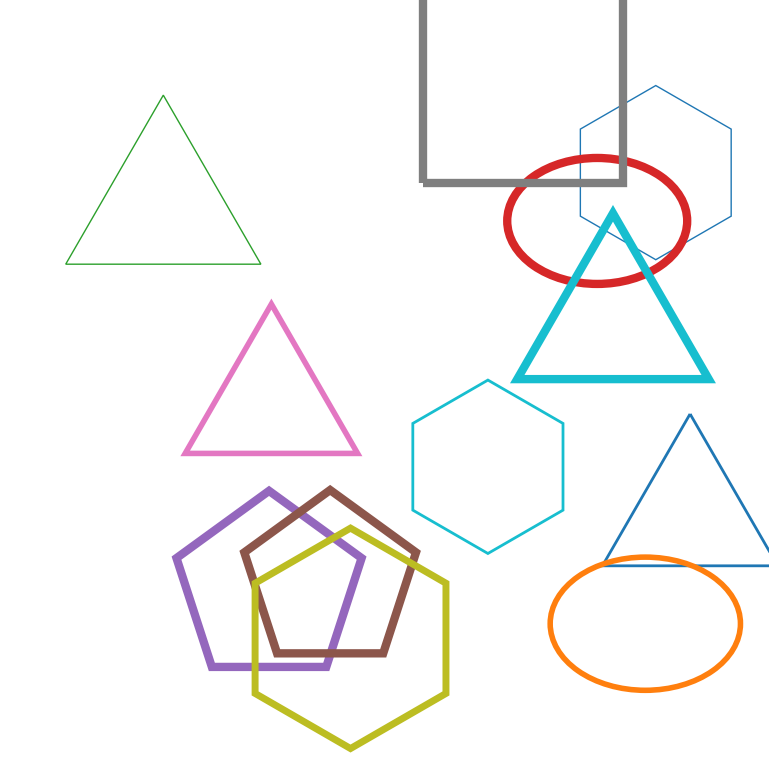[{"shape": "hexagon", "thickness": 0.5, "radius": 0.57, "center": [0.852, 0.776]}, {"shape": "triangle", "thickness": 1, "radius": 0.66, "center": [0.896, 0.331]}, {"shape": "oval", "thickness": 2, "radius": 0.62, "center": [0.838, 0.19]}, {"shape": "triangle", "thickness": 0.5, "radius": 0.73, "center": [0.212, 0.73]}, {"shape": "oval", "thickness": 3, "radius": 0.58, "center": [0.776, 0.713]}, {"shape": "pentagon", "thickness": 3, "radius": 0.63, "center": [0.349, 0.236]}, {"shape": "pentagon", "thickness": 3, "radius": 0.59, "center": [0.429, 0.246]}, {"shape": "triangle", "thickness": 2, "radius": 0.65, "center": [0.352, 0.476]}, {"shape": "square", "thickness": 3, "radius": 0.65, "center": [0.679, 0.892]}, {"shape": "hexagon", "thickness": 2.5, "radius": 0.72, "center": [0.455, 0.171]}, {"shape": "hexagon", "thickness": 1, "radius": 0.56, "center": [0.634, 0.394]}, {"shape": "triangle", "thickness": 3, "radius": 0.72, "center": [0.796, 0.579]}]